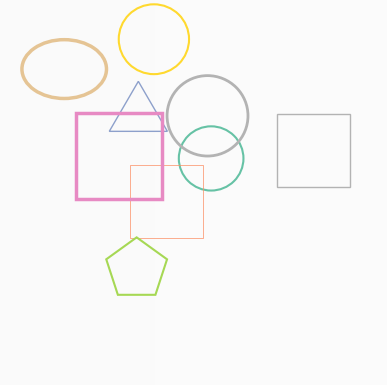[{"shape": "circle", "thickness": 1.5, "radius": 0.42, "center": [0.545, 0.588]}, {"shape": "square", "thickness": 0.5, "radius": 0.48, "center": [0.43, 0.476]}, {"shape": "triangle", "thickness": 1, "radius": 0.43, "center": [0.357, 0.702]}, {"shape": "square", "thickness": 2.5, "radius": 0.56, "center": [0.306, 0.595]}, {"shape": "pentagon", "thickness": 1.5, "radius": 0.41, "center": [0.353, 0.301]}, {"shape": "circle", "thickness": 1.5, "radius": 0.45, "center": [0.397, 0.898]}, {"shape": "oval", "thickness": 2.5, "radius": 0.55, "center": [0.166, 0.821]}, {"shape": "circle", "thickness": 2, "radius": 0.52, "center": [0.536, 0.699]}, {"shape": "square", "thickness": 1, "radius": 0.47, "center": [0.808, 0.609]}]